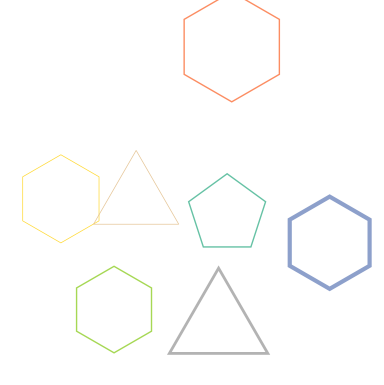[{"shape": "pentagon", "thickness": 1, "radius": 0.53, "center": [0.59, 0.444]}, {"shape": "hexagon", "thickness": 1, "radius": 0.71, "center": [0.602, 0.878]}, {"shape": "hexagon", "thickness": 3, "radius": 0.6, "center": [0.856, 0.37]}, {"shape": "hexagon", "thickness": 1, "radius": 0.56, "center": [0.296, 0.196]}, {"shape": "hexagon", "thickness": 0.5, "radius": 0.57, "center": [0.158, 0.484]}, {"shape": "triangle", "thickness": 0.5, "radius": 0.64, "center": [0.354, 0.482]}, {"shape": "triangle", "thickness": 2, "radius": 0.74, "center": [0.568, 0.156]}]